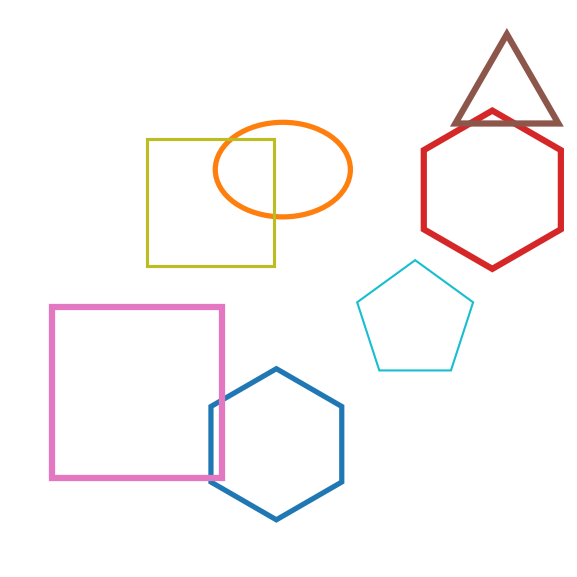[{"shape": "hexagon", "thickness": 2.5, "radius": 0.65, "center": [0.479, 0.23]}, {"shape": "oval", "thickness": 2.5, "radius": 0.58, "center": [0.49, 0.705]}, {"shape": "hexagon", "thickness": 3, "radius": 0.69, "center": [0.853, 0.671]}, {"shape": "triangle", "thickness": 3, "radius": 0.52, "center": [0.878, 0.837]}, {"shape": "square", "thickness": 3, "radius": 0.74, "center": [0.238, 0.319]}, {"shape": "square", "thickness": 1.5, "radius": 0.55, "center": [0.365, 0.649]}, {"shape": "pentagon", "thickness": 1, "radius": 0.53, "center": [0.719, 0.443]}]